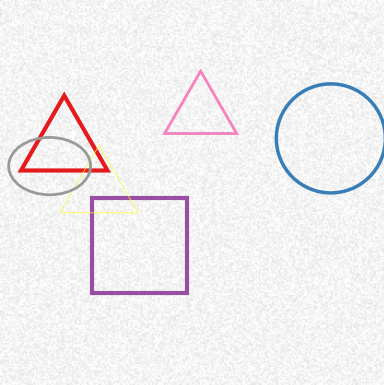[{"shape": "triangle", "thickness": 3, "radius": 0.65, "center": [0.167, 0.622]}, {"shape": "circle", "thickness": 2.5, "radius": 0.71, "center": [0.859, 0.641]}, {"shape": "square", "thickness": 3, "radius": 0.62, "center": [0.362, 0.361]}, {"shape": "triangle", "thickness": 0.5, "radius": 0.59, "center": [0.257, 0.506]}, {"shape": "triangle", "thickness": 2, "radius": 0.54, "center": [0.521, 0.707]}, {"shape": "oval", "thickness": 2, "radius": 0.53, "center": [0.129, 0.569]}]